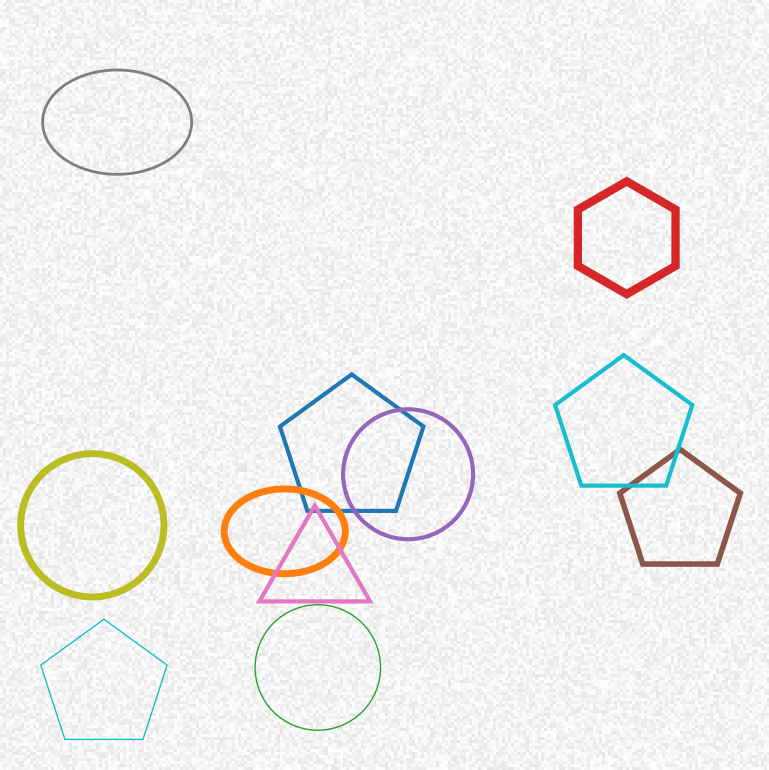[{"shape": "pentagon", "thickness": 1.5, "radius": 0.49, "center": [0.457, 0.416]}, {"shape": "oval", "thickness": 2.5, "radius": 0.39, "center": [0.37, 0.31]}, {"shape": "circle", "thickness": 0.5, "radius": 0.41, "center": [0.413, 0.133]}, {"shape": "hexagon", "thickness": 3, "radius": 0.37, "center": [0.814, 0.691]}, {"shape": "circle", "thickness": 1.5, "radius": 0.42, "center": [0.53, 0.384]}, {"shape": "pentagon", "thickness": 2, "radius": 0.41, "center": [0.883, 0.334]}, {"shape": "triangle", "thickness": 1.5, "radius": 0.42, "center": [0.409, 0.26]}, {"shape": "oval", "thickness": 1, "radius": 0.48, "center": [0.152, 0.841]}, {"shape": "circle", "thickness": 2.5, "radius": 0.47, "center": [0.12, 0.318]}, {"shape": "pentagon", "thickness": 0.5, "radius": 0.43, "center": [0.135, 0.11]}, {"shape": "pentagon", "thickness": 1.5, "radius": 0.47, "center": [0.81, 0.445]}]